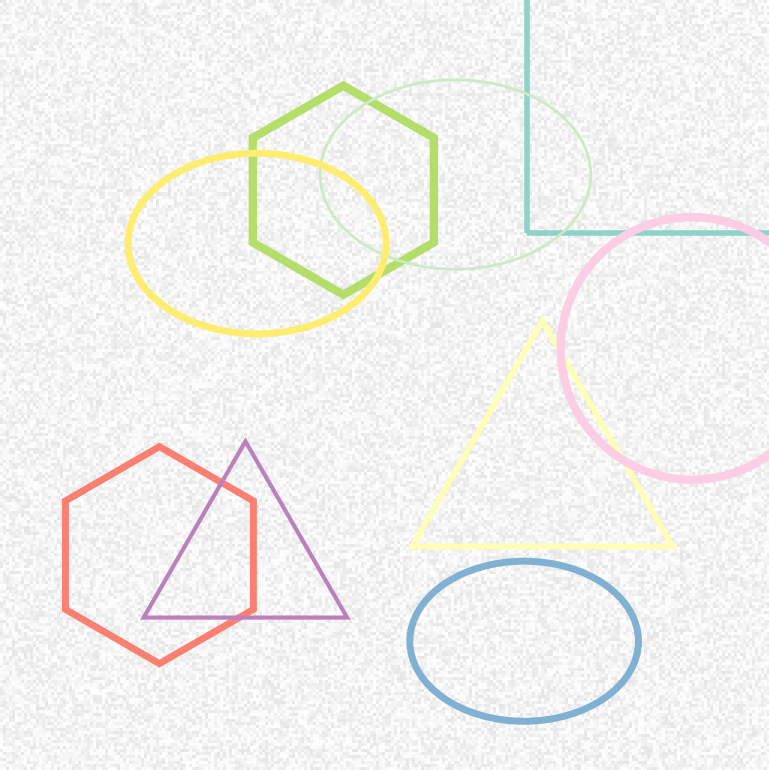[{"shape": "square", "thickness": 2, "radius": 0.9, "center": [0.865, 0.878]}, {"shape": "triangle", "thickness": 2, "radius": 0.98, "center": [0.704, 0.388]}, {"shape": "hexagon", "thickness": 2.5, "radius": 0.7, "center": [0.207, 0.279]}, {"shape": "oval", "thickness": 2.5, "radius": 0.74, "center": [0.681, 0.167]}, {"shape": "hexagon", "thickness": 3, "radius": 0.68, "center": [0.446, 0.753]}, {"shape": "circle", "thickness": 3, "radius": 0.85, "center": [0.899, 0.548]}, {"shape": "triangle", "thickness": 1.5, "radius": 0.76, "center": [0.319, 0.274]}, {"shape": "oval", "thickness": 1, "radius": 0.88, "center": [0.591, 0.773]}, {"shape": "oval", "thickness": 2.5, "radius": 0.84, "center": [0.334, 0.684]}]